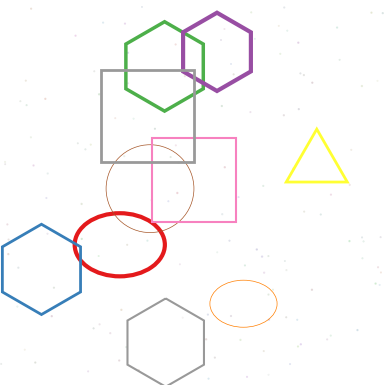[{"shape": "oval", "thickness": 3, "radius": 0.59, "center": [0.311, 0.364]}, {"shape": "hexagon", "thickness": 2, "radius": 0.59, "center": [0.108, 0.3]}, {"shape": "hexagon", "thickness": 2.5, "radius": 0.58, "center": [0.427, 0.827]}, {"shape": "hexagon", "thickness": 3, "radius": 0.51, "center": [0.564, 0.865]}, {"shape": "oval", "thickness": 0.5, "radius": 0.44, "center": [0.632, 0.211]}, {"shape": "triangle", "thickness": 2, "radius": 0.46, "center": [0.823, 0.573]}, {"shape": "circle", "thickness": 0.5, "radius": 0.57, "center": [0.39, 0.51]}, {"shape": "square", "thickness": 1.5, "radius": 0.55, "center": [0.504, 0.532]}, {"shape": "square", "thickness": 2, "radius": 0.6, "center": [0.383, 0.699]}, {"shape": "hexagon", "thickness": 1.5, "radius": 0.57, "center": [0.43, 0.11]}]